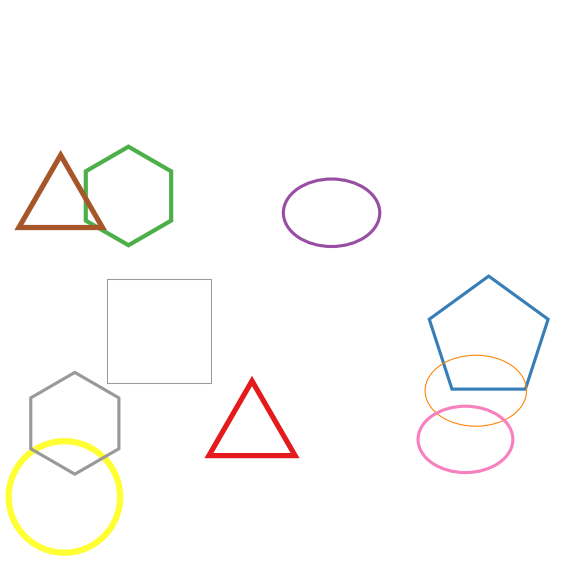[{"shape": "triangle", "thickness": 2.5, "radius": 0.43, "center": [0.436, 0.253]}, {"shape": "pentagon", "thickness": 1.5, "radius": 0.54, "center": [0.846, 0.413]}, {"shape": "hexagon", "thickness": 2, "radius": 0.43, "center": [0.222, 0.66]}, {"shape": "oval", "thickness": 1.5, "radius": 0.42, "center": [0.574, 0.631]}, {"shape": "oval", "thickness": 0.5, "radius": 0.44, "center": [0.824, 0.323]}, {"shape": "circle", "thickness": 3, "radius": 0.48, "center": [0.111, 0.139]}, {"shape": "triangle", "thickness": 2.5, "radius": 0.42, "center": [0.105, 0.647]}, {"shape": "oval", "thickness": 1.5, "radius": 0.41, "center": [0.806, 0.238]}, {"shape": "hexagon", "thickness": 1.5, "radius": 0.44, "center": [0.13, 0.266]}, {"shape": "square", "thickness": 0.5, "radius": 0.45, "center": [0.276, 0.426]}]